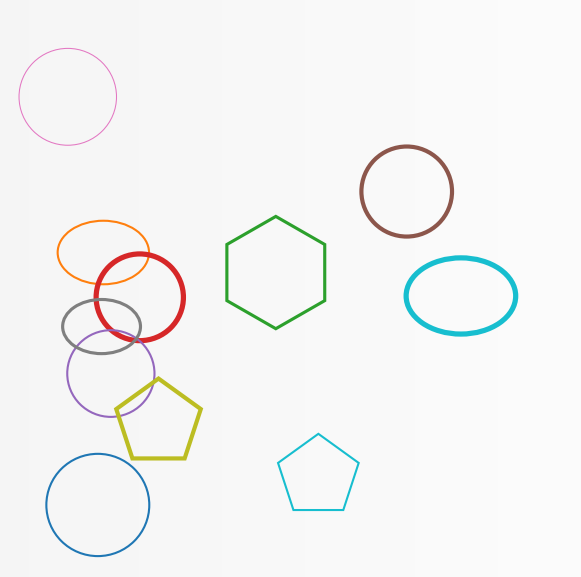[{"shape": "circle", "thickness": 1, "radius": 0.44, "center": [0.168, 0.125]}, {"shape": "oval", "thickness": 1, "radius": 0.39, "center": [0.178, 0.562]}, {"shape": "hexagon", "thickness": 1.5, "radius": 0.49, "center": [0.475, 0.527]}, {"shape": "circle", "thickness": 2.5, "radius": 0.38, "center": [0.24, 0.484]}, {"shape": "circle", "thickness": 1, "radius": 0.38, "center": [0.191, 0.352]}, {"shape": "circle", "thickness": 2, "radius": 0.39, "center": [0.7, 0.667]}, {"shape": "circle", "thickness": 0.5, "radius": 0.42, "center": [0.117, 0.831]}, {"shape": "oval", "thickness": 1.5, "radius": 0.33, "center": [0.175, 0.434]}, {"shape": "pentagon", "thickness": 2, "radius": 0.38, "center": [0.273, 0.267]}, {"shape": "pentagon", "thickness": 1, "radius": 0.36, "center": [0.548, 0.175]}, {"shape": "oval", "thickness": 2.5, "radius": 0.47, "center": [0.793, 0.487]}]